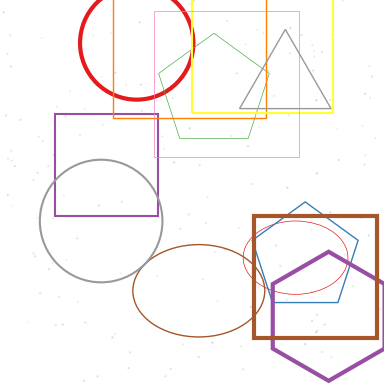[{"shape": "oval", "thickness": 0.5, "radius": 0.68, "center": [0.768, 0.331]}, {"shape": "circle", "thickness": 3, "radius": 0.74, "center": [0.355, 0.888]}, {"shape": "pentagon", "thickness": 1, "radius": 0.72, "center": [0.793, 0.331]}, {"shape": "pentagon", "thickness": 0.5, "radius": 0.76, "center": [0.556, 0.762]}, {"shape": "square", "thickness": 1.5, "radius": 0.67, "center": [0.276, 0.571]}, {"shape": "hexagon", "thickness": 3, "radius": 0.84, "center": [0.854, 0.178]}, {"shape": "square", "thickness": 1, "radius": 0.99, "center": [0.492, 0.891]}, {"shape": "square", "thickness": 1.5, "radius": 0.92, "center": [0.681, 0.889]}, {"shape": "oval", "thickness": 1, "radius": 0.86, "center": [0.516, 0.245]}, {"shape": "square", "thickness": 3, "radius": 0.79, "center": [0.819, 0.28]}, {"shape": "square", "thickness": 0.5, "radius": 0.94, "center": [0.589, 0.782]}, {"shape": "triangle", "thickness": 1, "radius": 0.69, "center": [0.741, 0.786]}, {"shape": "circle", "thickness": 1.5, "radius": 0.8, "center": [0.263, 0.426]}]